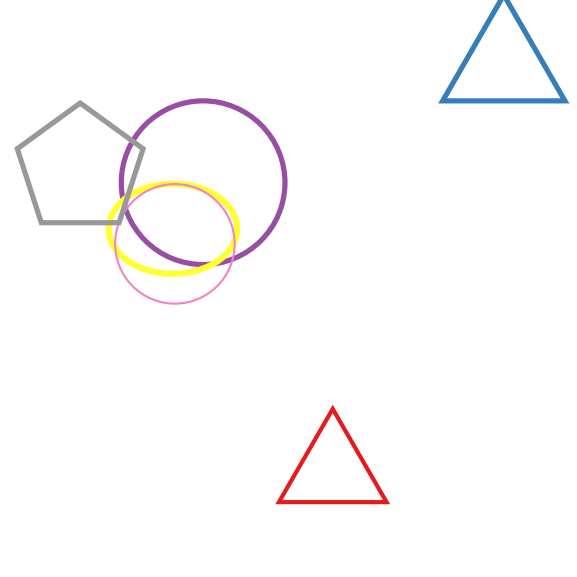[{"shape": "triangle", "thickness": 2, "radius": 0.54, "center": [0.576, 0.183]}, {"shape": "triangle", "thickness": 2.5, "radius": 0.61, "center": [0.872, 0.886]}, {"shape": "circle", "thickness": 2.5, "radius": 0.71, "center": [0.352, 0.683]}, {"shape": "oval", "thickness": 3, "radius": 0.56, "center": [0.299, 0.603]}, {"shape": "circle", "thickness": 1, "radius": 0.52, "center": [0.303, 0.577]}, {"shape": "pentagon", "thickness": 2.5, "radius": 0.57, "center": [0.139, 0.706]}]